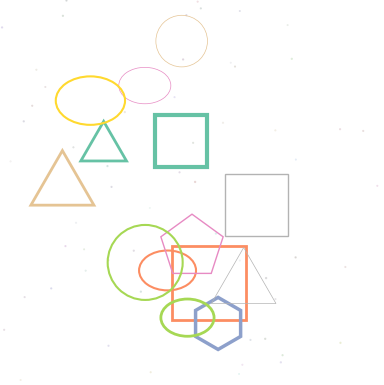[{"shape": "triangle", "thickness": 2, "radius": 0.34, "center": [0.269, 0.616]}, {"shape": "square", "thickness": 3, "radius": 0.34, "center": [0.47, 0.633]}, {"shape": "square", "thickness": 2, "radius": 0.48, "center": [0.543, 0.265]}, {"shape": "oval", "thickness": 1.5, "radius": 0.37, "center": [0.435, 0.298]}, {"shape": "hexagon", "thickness": 2.5, "radius": 0.34, "center": [0.566, 0.16]}, {"shape": "oval", "thickness": 0.5, "radius": 0.34, "center": [0.376, 0.778]}, {"shape": "pentagon", "thickness": 1, "radius": 0.43, "center": [0.499, 0.359]}, {"shape": "oval", "thickness": 2, "radius": 0.35, "center": [0.487, 0.175]}, {"shape": "circle", "thickness": 1.5, "radius": 0.49, "center": [0.377, 0.318]}, {"shape": "oval", "thickness": 1.5, "radius": 0.45, "center": [0.235, 0.739]}, {"shape": "triangle", "thickness": 2, "radius": 0.47, "center": [0.162, 0.514]}, {"shape": "circle", "thickness": 0.5, "radius": 0.34, "center": [0.472, 0.893]}, {"shape": "square", "thickness": 1, "radius": 0.41, "center": [0.665, 0.467]}, {"shape": "triangle", "thickness": 0.5, "radius": 0.48, "center": [0.633, 0.26]}]